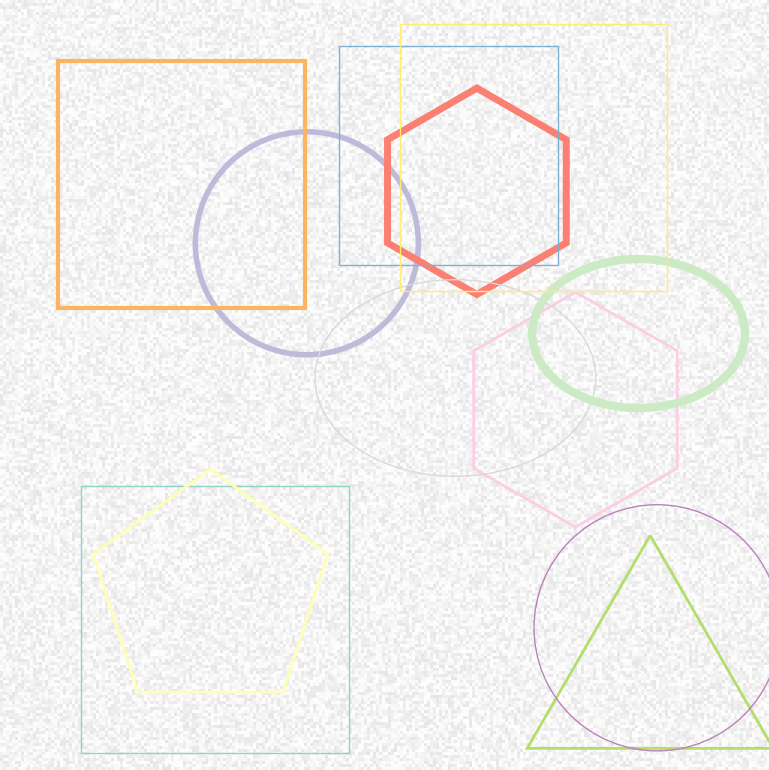[{"shape": "square", "thickness": 0.5, "radius": 0.87, "center": [0.28, 0.195]}, {"shape": "pentagon", "thickness": 1, "radius": 0.8, "center": [0.273, 0.231]}, {"shape": "circle", "thickness": 2, "radius": 0.72, "center": [0.399, 0.684]}, {"shape": "hexagon", "thickness": 2.5, "radius": 0.67, "center": [0.619, 0.752]}, {"shape": "square", "thickness": 0.5, "radius": 0.71, "center": [0.583, 0.799]}, {"shape": "square", "thickness": 1.5, "radius": 0.8, "center": [0.236, 0.76]}, {"shape": "triangle", "thickness": 1, "radius": 0.92, "center": [0.844, 0.12]}, {"shape": "hexagon", "thickness": 1, "radius": 0.76, "center": [0.747, 0.468]}, {"shape": "oval", "thickness": 0.5, "radius": 0.91, "center": [0.591, 0.509]}, {"shape": "circle", "thickness": 0.5, "radius": 0.8, "center": [0.853, 0.185]}, {"shape": "oval", "thickness": 3, "radius": 0.69, "center": [0.829, 0.567]}, {"shape": "square", "thickness": 0.5, "radius": 0.87, "center": [0.693, 0.796]}]